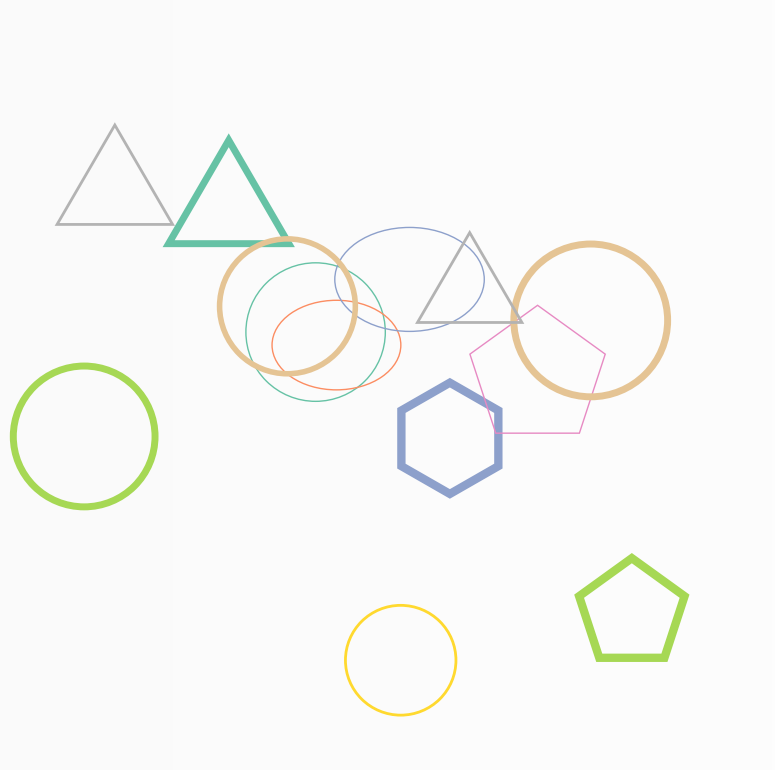[{"shape": "triangle", "thickness": 2.5, "radius": 0.45, "center": [0.295, 0.728]}, {"shape": "circle", "thickness": 0.5, "radius": 0.45, "center": [0.407, 0.569]}, {"shape": "oval", "thickness": 0.5, "radius": 0.42, "center": [0.434, 0.552]}, {"shape": "oval", "thickness": 0.5, "radius": 0.48, "center": [0.528, 0.637]}, {"shape": "hexagon", "thickness": 3, "radius": 0.36, "center": [0.58, 0.431]}, {"shape": "pentagon", "thickness": 0.5, "radius": 0.46, "center": [0.694, 0.512]}, {"shape": "circle", "thickness": 2.5, "radius": 0.46, "center": [0.109, 0.433]}, {"shape": "pentagon", "thickness": 3, "radius": 0.36, "center": [0.815, 0.204]}, {"shape": "circle", "thickness": 1, "radius": 0.36, "center": [0.517, 0.143]}, {"shape": "circle", "thickness": 2, "radius": 0.44, "center": [0.371, 0.602]}, {"shape": "circle", "thickness": 2.5, "radius": 0.5, "center": [0.762, 0.584]}, {"shape": "triangle", "thickness": 1, "radius": 0.43, "center": [0.148, 0.752]}, {"shape": "triangle", "thickness": 1, "radius": 0.39, "center": [0.606, 0.62]}]